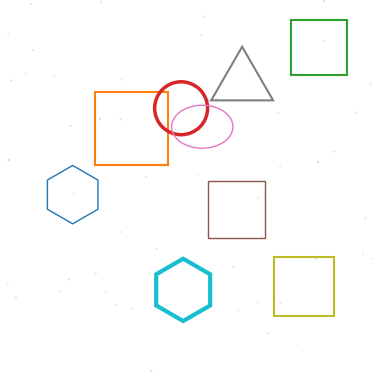[{"shape": "hexagon", "thickness": 1, "radius": 0.38, "center": [0.189, 0.494]}, {"shape": "square", "thickness": 1.5, "radius": 0.48, "center": [0.342, 0.666]}, {"shape": "square", "thickness": 1.5, "radius": 0.36, "center": [0.829, 0.876]}, {"shape": "circle", "thickness": 2.5, "radius": 0.34, "center": [0.47, 0.719]}, {"shape": "square", "thickness": 1, "radius": 0.37, "center": [0.614, 0.456]}, {"shape": "oval", "thickness": 1, "radius": 0.4, "center": [0.525, 0.671]}, {"shape": "triangle", "thickness": 1.5, "radius": 0.46, "center": [0.629, 0.786]}, {"shape": "square", "thickness": 1.5, "radius": 0.38, "center": [0.79, 0.255]}, {"shape": "hexagon", "thickness": 3, "radius": 0.4, "center": [0.476, 0.247]}]